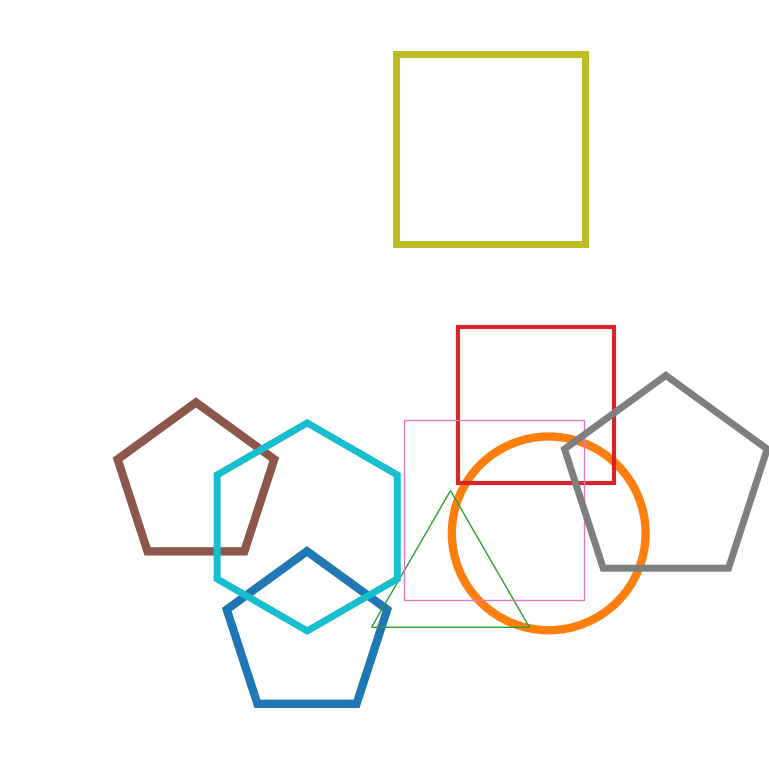[{"shape": "pentagon", "thickness": 3, "radius": 0.55, "center": [0.399, 0.175]}, {"shape": "circle", "thickness": 3, "radius": 0.63, "center": [0.713, 0.307]}, {"shape": "triangle", "thickness": 0.5, "radius": 0.59, "center": [0.585, 0.245]}, {"shape": "square", "thickness": 1.5, "radius": 0.51, "center": [0.697, 0.474]}, {"shape": "pentagon", "thickness": 3, "radius": 0.53, "center": [0.254, 0.37]}, {"shape": "square", "thickness": 0.5, "radius": 0.58, "center": [0.642, 0.338]}, {"shape": "pentagon", "thickness": 2.5, "radius": 0.69, "center": [0.865, 0.374]}, {"shape": "square", "thickness": 2.5, "radius": 0.62, "center": [0.637, 0.806]}, {"shape": "hexagon", "thickness": 2.5, "radius": 0.68, "center": [0.399, 0.316]}]